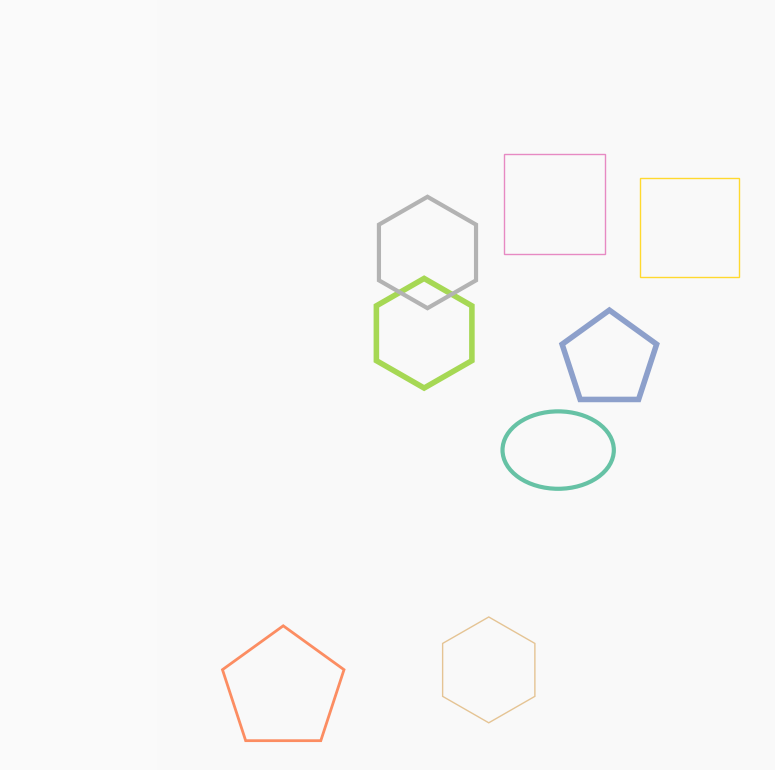[{"shape": "oval", "thickness": 1.5, "radius": 0.36, "center": [0.72, 0.415]}, {"shape": "pentagon", "thickness": 1, "radius": 0.41, "center": [0.365, 0.105]}, {"shape": "pentagon", "thickness": 2, "radius": 0.32, "center": [0.786, 0.533]}, {"shape": "square", "thickness": 0.5, "radius": 0.32, "center": [0.716, 0.735]}, {"shape": "hexagon", "thickness": 2, "radius": 0.36, "center": [0.547, 0.567]}, {"shape": "square", "thickness": 0.5, "radius": 0.32, "center": [0.89, 0.704]}, {"shape": "hexagon", "thickness": 0.5, "radius": 0.34, "center": [0.631, 0.13]}, {"shape": "hexagon", "thickness": 1.5, "radius": 0.36, "center": [0.552, 0.672]}]